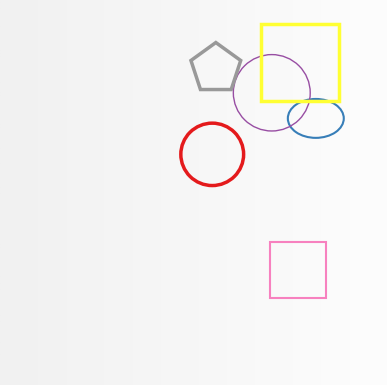[{"shape": "circle", "thickness": 2.5, "radius": 0.41, "center": [0.548, 0.599]}, {"shape": "oval", "thickness": 1.5, "radius": 0.36, "center": [0.815, 0.692]}, {"shape": "circle", "thickness": 1, "radius": 0.5, "center": [0.701, 0.759]}, {"shape": "square", "thickness": 2.5, "radius": 0.5, "center": [0.774, 0.839]}, {"shape": "square", "thickness": 1.5, "radius": 0.36, "center": [0.769, 0.298]}, {"shape": "pentagon", "thickness": 2.5, "radius": 0.34, "center": [0.557, 0.822]}]